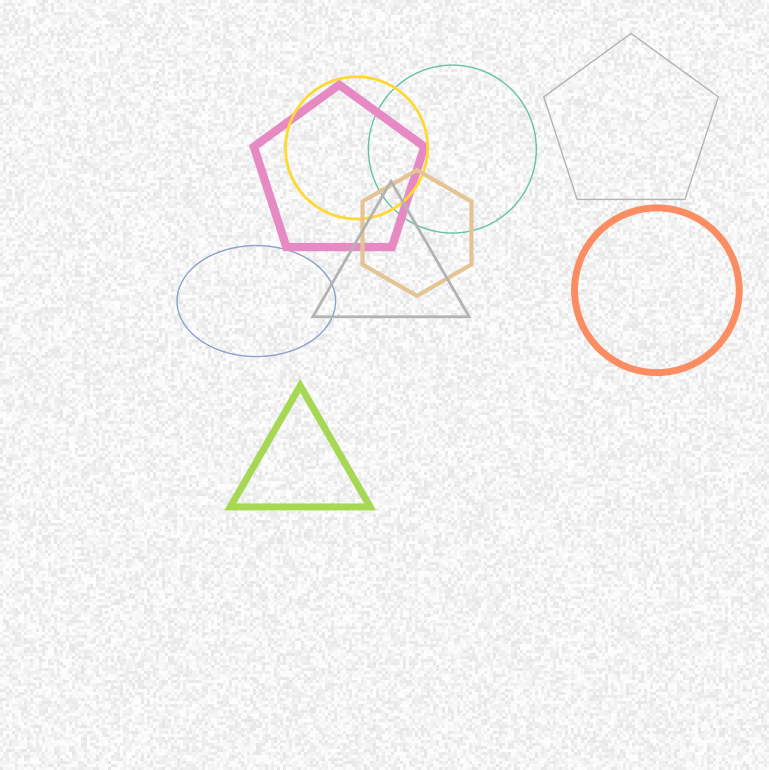[{"shape": "circle", "thickness": 0.5, "radius": 0.55, "center": [0.587, 0.806]}, {"shape": "circle", "thickness": 2.5, "radius": 0.53, "center": [0.853, 0.623]}, {"shape": "oval", "thickness": 0.5, "radius": 0.51, "center": [0.333, 0.609]}, {"shape": "pentagon", "thickness": 3, "radius": 0.58, "center": [0.44, 0.773]}, {"shape": "triangle", "thickness": 2.5, "radius": 0.52, "center": [0.39, 0.394]}, {"shape": "circle", "thickness": 1, "radius": 0.46, "center": [0.463, 0.808]}, {"shape": "hexagon", "thickness": 1.5, "radius": 0.41, "center": [0.542, 0.697]}, {"shape": "triangle", "thickness": 1, "radius": 0.59, "center": [0.508, 0.647]}, {"shape": "pentagon", "thickness": 0.5, "radius": 0.6, "center": [0.82, 0.837]}]